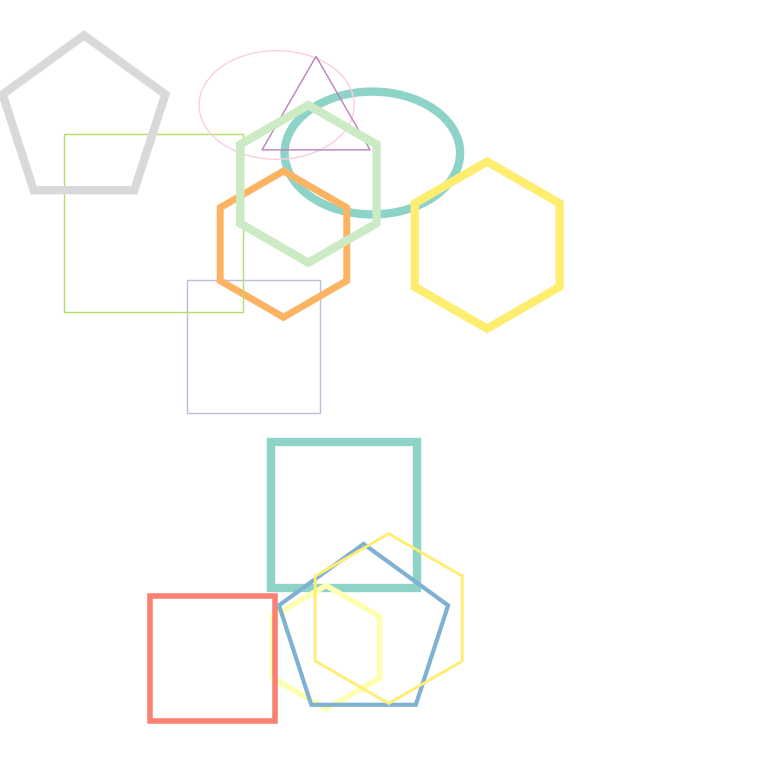[{"shape": "square", "thickness": 3, "radius": 0.47, "center": [0.447, 0.331]}, {"shape": "oval", "thickness": 3, "radius": 0.57, "center": [0.484, 0.801]}, {"shape": "hexagon", "thickness": 2, "radius": 0.4, "center": [0.424, 0.159]}, {"shape": "square", "thickness": 0.5, "radius": 0.43, "center": [0.329, 0.55]}, {"shape": "square", "thickness": 2, "radius": 0.4, "center": [0.276, 0.145]}, {"shape": "pentagon", "thickness": 1.5, "radius": 0.58, "center": [0.472, 0.178]}, {"shape": "hexagon", "thickness": 2.5, "radius": 0.47, "center": [0.368, 0.683]}, {"shape": "square", "thickness": 0.5, "radius": 0.58, "center": [0.199, 0.71]}, {"shape": "oval", "thickness": 0.5, "radius": 0.5, "center": [0.359, 0.864]}, {"shape": "pentagon", "thickness": 3, "radius": 0.56, "center": [0.109, 0.843]}, {"shape": "triangle", "thickness": 0.5, "radius": 0.4, "center": [0.41, 0.846]}, {"shape": "hexagon", "thickness": 3, "radius": 0.51, "center": [0.4, 0.761]}, {"shape": "hexagon", "thickness": 3, "radius": 0.54, "center": [0.633, 0.682]}, {"shape": "hexagon", "thickness": 1, "radius": 0.55, "center": [0.505, 0.197]}]